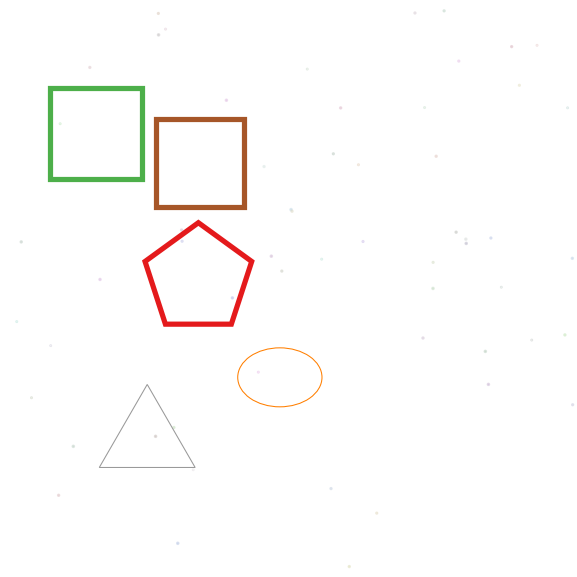[{"shape": "pentagon", "thickness": 2.5, "radius": 0.49, "center": [0.344, 0.516]}, {"shape": "square", "thickness": 2.5, "radius": 0.4, "center": [0.166, 0.768]}, {"shape": "oval", "thickness": 0.5, "radius": 0.36, "center": [0.485, 0.346]}, {"shape": "square", "thickness": 2.5, "radius": 0.38, "center": [0.346, 0.717]}, {"shape": "triangle", "thickness": 0.5, "radius": 0.48, "center": [0.255, 0.238]}]